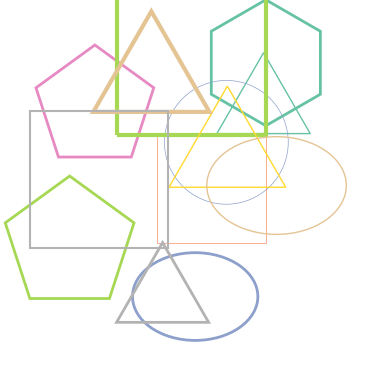[{"shape": "hexagon", "thickness": 2, "radius": 0.82, "center": [0.69, 0.837]}, {"shape": "triangle", "thickness": 1, "radius": 0.7, "center": [0.685, 0.723]}, {"shape": "square", "thickness": 0.5, "radius": 0.71, "center": [0.549, 0.51]}, {"shape": "circle", "thickness": 0.5, "radius": 0.8, "center": [0.588, 0.63]}, {"shape": "oval", "thickness": 2, "radius": 0.81, "center": [0.507, 0.23]}, {"shape": "pentagon", "thickness": 2, "radius": 0.8, "center": [0.246, 0.722]}, {"shape": "pentagon", "thickness": 2, "radius": 0.88, "center": [0.181, 0.367]}, {"shape": "square", "thickness": 3, "radius": 0.97, "center": [0.497, 0.843]}, {"shape": "triangle", "thickness": 1, "radius": 0.88, "center": [0.59, 0.601]}, {"shape": "triangle", "thickness": 3, "radius": 0.87, "center": [0.393, 0.796]}, {"shape": "oval", "thickness": 1, "radius": 0.91, "center": [0.718, 0.518]}, {"shape": "square", "thickness": 1.5, "radius": 0.9, "center": [0.258, 0.534]}, {"shape": "triangle", "thickness": 2, "radius": 0.69, "center": [0.422, 0.232]}]